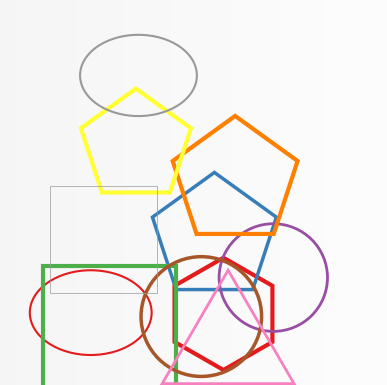[{"shape": "hexagon", "thickness": 3, "radius": 0.73, "center": [0.577, 0.185]}, {"shape": "oval", "thickness": 1.5, "radius": 0.79, "center": [0.234, 0.188]}, {"shape": "pentagon", "thickness": 2.5, "radius": 0.84, "center": [0.553, 0.384]}, {"shape": "square", "thickness": 3, "radius": 0.86, "center": [0.282, 0.138]}, {"shape": "circle", "thickness": 2, "radius": 0.7, "center": [0.705, 0.279]}, {"shape": "pentagon", "thickness": 3, "radius": 0.85, "center": [0.607, 0.529]}, {"shape": "pentagon", "thickness": 3, "radius": 0.75, "center": [0.351, 0.621]}, {"shape": "circle", "thickness": 2.5, "radius": 0.78, "center": [0.52, 0.178]}, {"shape": "triangle", "thickness": 2, "radius": 0.98, "center": [0.589, 0.102]}, {"shape": "square", "thickness": 0.5, "radius": 0.69, "center": [0.268, 0.378]}, {"shape": "oval", "thickness": 1.5, "radius": 0.75, "center": [0.357, 0.804]}]